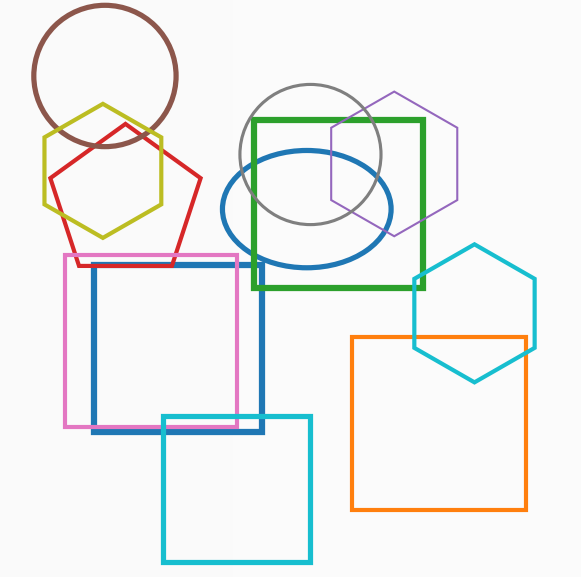[{"shape": "square", "thickness": 3, "radius": 0.72, "center": [0.307, 0.395]}, {"shape": "oval", "thickness": 2.5, "radius": 0.73, "center": [0.528, 0.637]}, {"shape": "square", "thickness": 2, "radius": 0.75, "center": [0.756, 0.266]}, {"shape": "square", "thickness": 3, "radius": 0.73, "center": [0.582, 0.646]}, {"shape": "pentagon", "thickness": 2, "radius": 0.68, "center": [0.216, 0.649]}, {"shape": "hexagon", "thickness": 1, "radius": 0.63, "center": [0.678, 0.715]}, {"shape": "circle", "thickness": 2.5, "radius": 0.61, "center": [0.181, 0.868]}, {"shape": "square", "thickness": 2, "radius": 0.74, "center": [0.259, 0.409]}, {"shape": "circle", "thickness": 1.5, "radius": 0.61, "center": [0.534, 0.732]}, {"shape": "hexagon", "thickness": 2, "radius": 0.58, "center": [0.177, 0.703]}, {"shape": "hexagon", "thickness": 2, "radius": 0.6, "center": [0.816, 0.457]}, {"shape": "square", "thickness": 2.5, "radius": 0.63, "center": [0.407, 0.152]}]